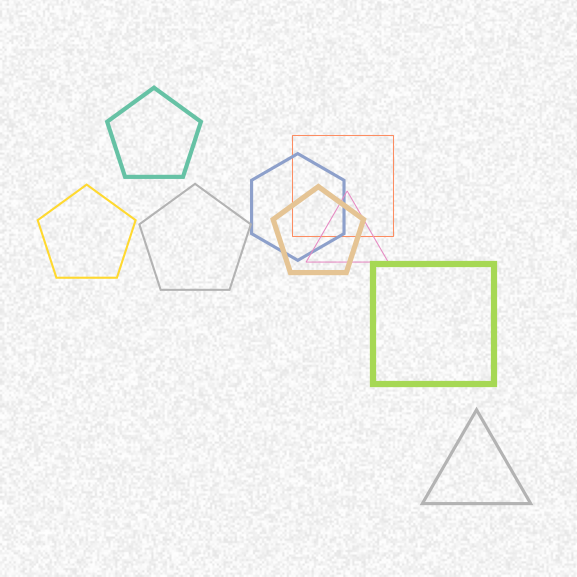[{"shape": "pentagon", "thickness": 2, "radius": 0.43, "center": [0.267, 0.762]}, {"shape": "square", "thickness": 0.5, "radius": 0.44, "center": [0.593, 0.678]}, {"shape": "hexagon", "thickness": 1.5, "radius": 0.46, "center": [0.516, 0.641]}, {"shape": "triangle", "thickness": 0.5, "radius": 0.41, "center": [0.601, 0.586]}, {"shape": "square", "thickness": 3, "radius": 0.52, "center": [0.751, 0.439]}, {"shape": "pentagon", "thickness": 1, "radius": 0.45, "center": [0.15, 0.59]}, {"shape": "pentagon", "thickness": 2.5, "radius": 0.41, "center": [0.551, 0.594]}, {"shape": "triangle", "thickness": 1.5, "radius": 0.54, "center": [0.825, 0.181]}, {"shape": "pentagon", "thickness": 1, "radius": 0.51, "center": [0.338, 0.579]}]